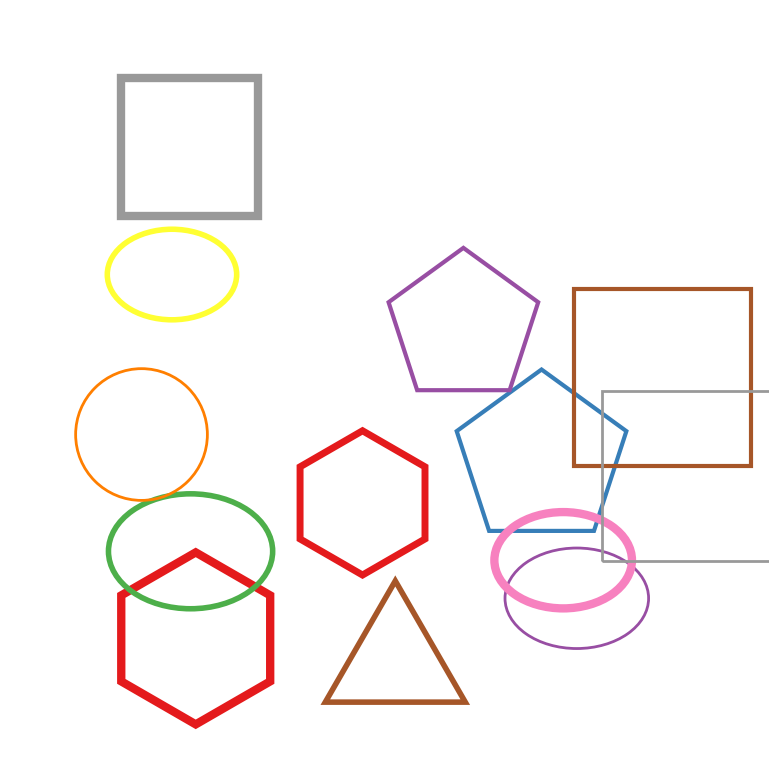[{"shape": "hexagon", "thickness": 2.5, "radius": 0.47, "center": [0.471, 0.347]}, {"shape": "hexagon", "thickness": 3, "radius": 0.56, "center": [0.254, 0.171]}, {"shape": "pentagon", "thickness": 1.5, "radius": 0.58, "center": [0.703, 0.404]}, {"shape": "oval", "thickness": 2, "radius": 0.53, "center": [0.247, 0.284]}, {"shape": "oval", "thickness": 1, "radius": 0.47, "center": [0.749, 0.223]}, {"shape": "pentagon", "thickness": 1.5, "radius": 0.51, "center": [0.602, 0.576]}, {"shape": "circle", "thickness": 1, "radius": 0.43, "center": [0.184, 0.436]}, {"shape": "oval", "thickness": 2, "radius": 0.42, "center": [0.223, 0.643]}, {"shape": "triangle", "thickness": 2, "radius": 0.52, "center": [0.513, 0.141]}, {"shape": "square", "thickness": 1.5, "radius": 0.58, "center": [0.861, 0.51]}, {"shape": "oval", "thickness": 3, "radius": 0.45, "center": [0.731, 0.272]}, {"shape": "square", "thickness": 3, "radius": 0.45, "center": [0.246, 0.809]}, {"shape": "square", "thickness": 1, "radius": 0.55, "center": [0.892, 0.381]}]